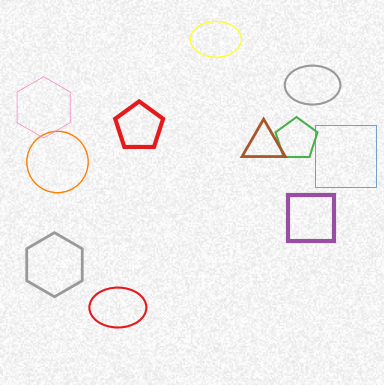[{"shape": "pentagon", "thickness": 3, "radius": 0.33, "center": [0.361, 0.671]}, {"shape": "oval", "thickness": 1.5, "radius": 0.37, "center": [0.306, 0.201]}, {"shape": "square", "thickness": 0.5, "radius": 0.4, "center": [0.897, 0.595]}, {"shape": "pentagon", "thickness": 1.5, "radius": 0.29, "center": [0.77, 0.639]}, {"shape": "square", "thickness": 3, "radius": 0.3, "center": [0.808, 0.434]}, {"shape": "circle", "thickness": 1, "radius": 0.4, "center": [0.149, 0.579]}, {"shape": "oval", "thickness": 1, "radius": 0.33, "center": [0.561, 0.898]}, {"shape": "triangle", "thickness": 2, "radius": 0.32, "center": [0.685, 0.626]}, {"shape": "hexagon", "thickness": 0.5, "radius": 0.4, "center": [0.113, 0.721]}, {"shape": "oval", "thickness": 1.5, "radius": 0.36, "center": [0.812, 0.779]}, {"shape": "hexagon", "thickness": 2, "radius": 0.42, "center": [0.142, 0.312]}]